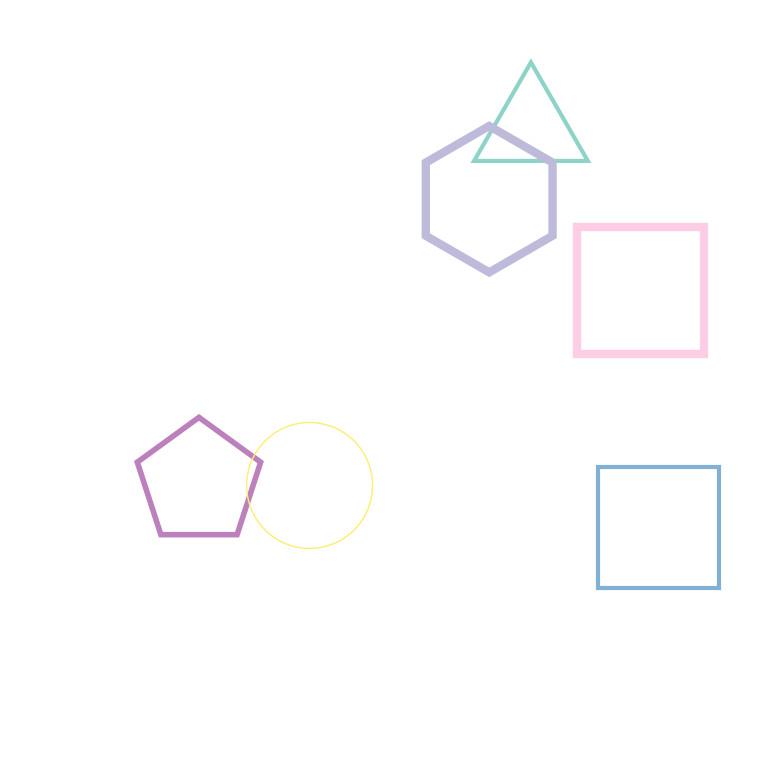[{"shape": "triangle", "thickness": 1.5, "radius": 0.43, "center": [0.69, 0.834]}, {"shape": "hexagon", "thickness": 3, "radius": 0.48, "center": [0.635, 0.741]}, {"shape": "square", "thickness": 1.5, "radius": 0.39, "center": [0.856, 0.315]}, {"shape": "square", "thickness": 3, "radius": 0.41, "center": [0.832, 0.623]}, {"shape": "pentagon", "thickness": 2, "radius": 0.42, "center": [0.258, 0.374]}, {"shape": "circle", "thickness": 0.5, "radius": 0.41, "center": [0.402, 0.37]}]